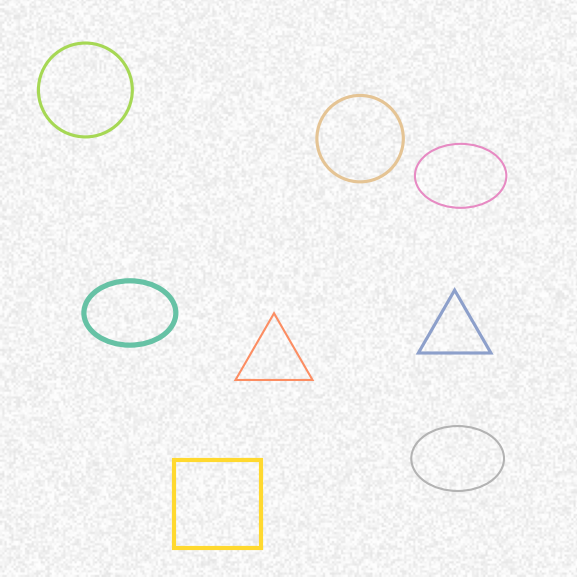[{"shape": "oval", "thickness": 2.5, "radius": 0.4, "center": [0.225, 0.457]}, {"shape": "triangle", "thickness": 1, "radius": 0.39, "center": [0.475, 0.38]}, {"shape": "triangle", "thickness": 1.5, "radius": 0.36, "center": [0.787, 0.424]}, {"shape": "oval", "thickness": 1, "radius": 0.4, "center": [0.798, 0.695]}, {"shape": "circle", "thickness": 1.5, "radius": 0.41, "center": [0.148, 0.843]}, {"shape": "square", "thickness": 2, "radius": 0.38, "center": [0.377, 0.126]}, {"shape": "circle", "thickness": 1.5, "radius": 0.37, "center": [0.624, 0.759]}, {"shape": "oval", "thickness": 1, "radius": 0.4, "center": [0.792, 0.205]}]